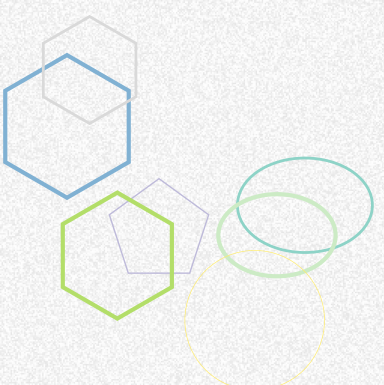[{"shape": "oval", "thickness": 2, "radius": 0.88, "center": [0.792, 0.467]}, {"shape": "pentagon", "thickness": 1, "radius": 0.68, "center": [0.413, 0.4]}, {"shape": "hexagon", "thickness": 3, "radius": 0.93, "center": [0.174, 0.672]}, {"shape": "hexagon", "thickness": 3, "radius": 0.82, "center": [0.305, 0.336]}, {"shape": "hexagon", "thickness": 2, "radius": 0.69, "center": [0.233, 0.818]}, {"shape": "oval", "thickness": 3, "radius": 0.76, "center": [0.719, 0.389]}, {"shape": "circle", "thickness": 0.5, "radius": 0.91, "center": [0.662, 0.168]}]